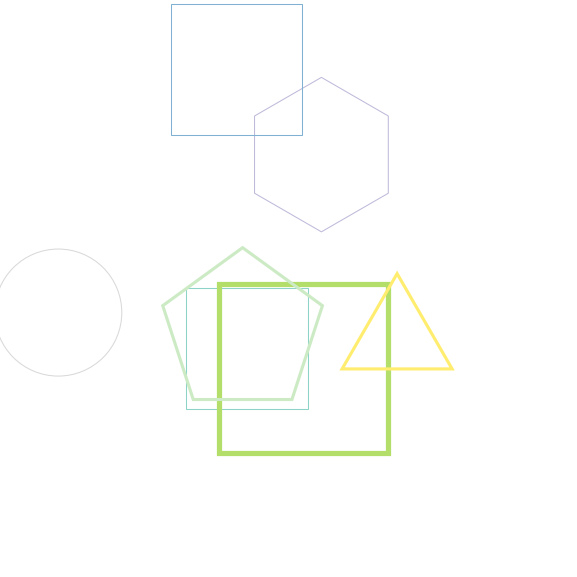[{"shape": "square", "thickness": 0.5, "radius": 0.53, "center": [0.428, 0.396]}, {"shape": "hexagon", "thickness": 0.5, "radius": 0.67, "center": [0.557, 0.731]}, {"shape": "square", "thickness": 0.5, "radius": 0.57, "center": [0.41, 0.879]}, {"shape": "square", "thickness": 2.5, "radius": 0.73, "center": [0.525, 0.361]}, {"shape": "circle", "thickness": 0.5, "radius": 0.55, "center": [0.101, 0.458]}, {"shape": "pentagon", "thickness": 1.5, "radius": 0.73, "center": [0.42, 0.425]}, {"shape": "triangle", "thickness": 1.5, "radius": 0.55, "center": [0.688, 0.415]}]